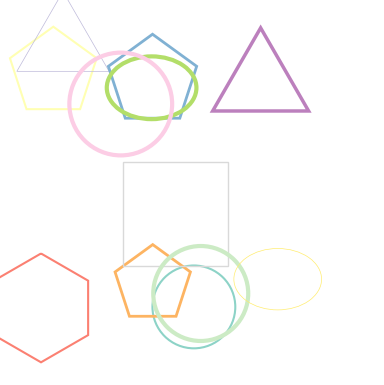[{"shape": "circle", "thickness": 1.5, "radius": 0.54, "center": [0.504, 0.203]}, {"shape": "pentagon", "thickness": 1.5, "radius": 0.59, "center": [0.138, 0.812]}, {"shape": "triangle", "thickness": 0.5, "radius": 0.69, "center": [0.164, 0.884]}, {"shape": "hexagon", "thickness": 1.5, "radius": 0.71, "center": [0.107, 0.2]}, {"shape": "pentagon", "thickness": 2, "radius": 0.6, "center": [0.396, 0.791]}, {"shape": "pentagon", "thickness": 2, "radius": 0.51, "center": [0.397, 0.262]}, {"shape": "oval", "thickness": 3, "radius": 0.58, "center": [0.394, 0.772]}, {"shape": "circle", "thickness": 3, "radius": 0.67, "center": [0.314, 0.73]}, {"shape": "square", "thickness": 1, "radius": 0.68, "center": [0.455, 0.444]}, {"shape": "triangle", "thickness": 2.5, "radius": 0.72, "center": [0.677, 0.784]}, {"shape": "circle", "thickness": 3, "radius": 0.62, "center": [0.521, 0.238]}, {"shape": "oval", "thickness": 0.5, "radius": 0.57, "center": [0.721, 0.275]}]